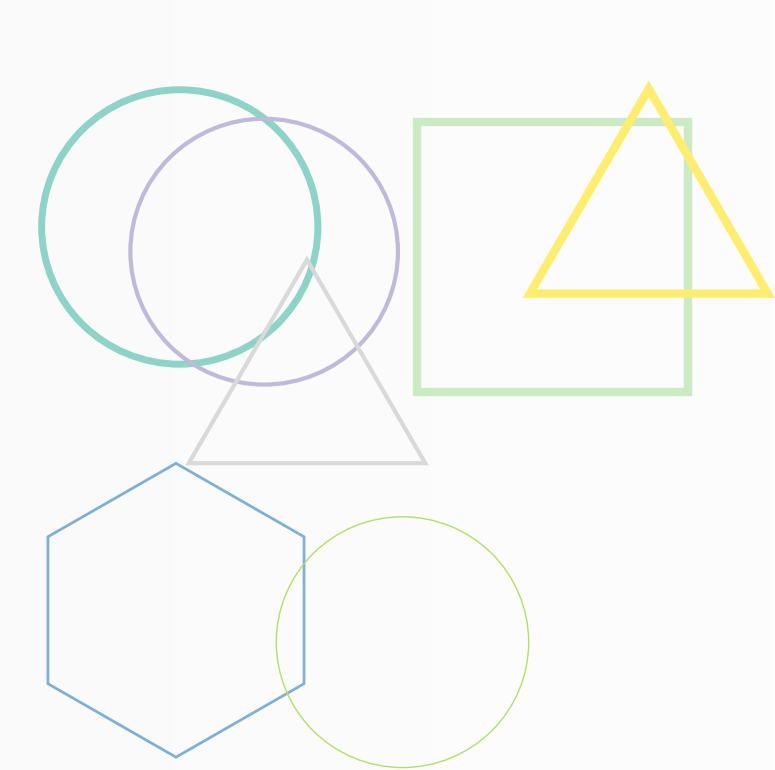[{"shape": "circle", "thickness": 2.5, "radius": 0.89, "center": [0.232, 0.705]}, {"shape": "circle", "thickness": 1.5, "radius": 0.86, "center": [0.341, 0.673]}, {"shape": "hexagon", "thickness": 1, "radius": 0.95, "center": [0.227, 0.207]}, {"shape": "circle", "thickness": 0.5, "radius": 0.81, "center": [0.519, 0.166]}, {"shape": "triangle", "thickness": 1.5, "radius": 0.88, "center": [0.396, 0.487]}, {"shape": "square", "thickness": 3, "radius": 0.87, "center": [0.713, 0.666]}, {"shape": "triangle", "thickness": 3, "radius": 0.89, "center": [0.837, 0.707]}]